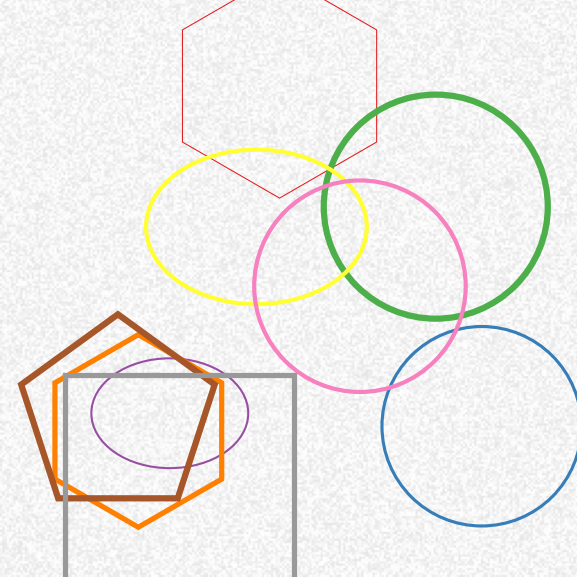[{"shape": "hexagon", "thickness": 0.5, "radius": 0.97, "center": [0.484, 0.85]}, {"shape": "circle", "thickness": 1.5, "radius": 0.86, "center": [0.834, 0.261]}, {"shape": "circle", "thickness": 3, "radius": 0.97, "center": [0.755, 0.641]}, {"shape": "oval", "thickness": 1, "radius": 0.68, "center": [0.294, 0.284]}, {"shape": "hexagon", "thickness": 2.5, "radius": 0.83, "center": [0.24, 0.253]}, {"shape": "oval", "thickness": 2, "radius": 0.96, "center": [0.444, 0.606]}, {"shape": "pentagon", "thickness": 3, "radius": 0.88, "center": [0.204, 0.279]}, {"shape": "circle", "thickness": 2, "radius": 0.92, "center": [0.623, 0.504]}, {"shape": "square", "thickness": 2.5, "radius": 0.99, "center": [0.311, 0.151]}]